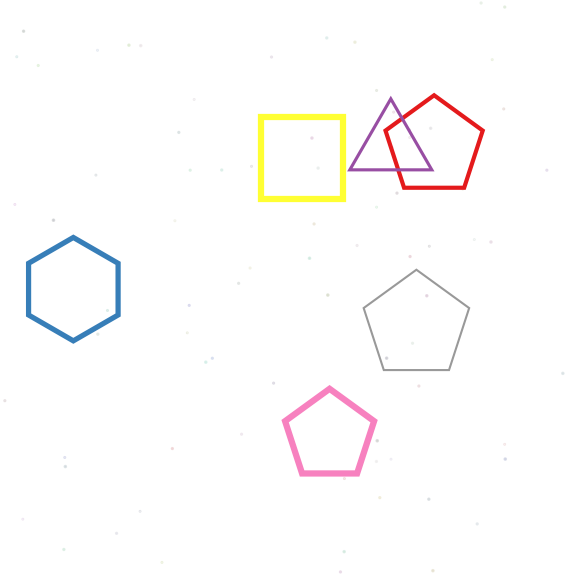[{"shape": "pentagon", "thickness": 2, "radius": 0.44, "center": [0.752, 0.746]}, {"shape": "hexagon", "thickness": 2.5, "radius": 0.45, "center": [0.127, 0.498]}, {"shape": "triangle", "thickness": 1.5, "radius": 0.41, "center": [0.677, 0.746]}, {"shape": "square", "thickness": 3, "radius": 0.36, "center": [0.523, 0.726]}, {"shape": "pentagon", "thickness": 3, "radius": 0.41, "center": [0.571, 0.245]}, {"shape": "pentagon", "thickness": 1, "radius": 0.48, "center": [0.721, 0.436]}]